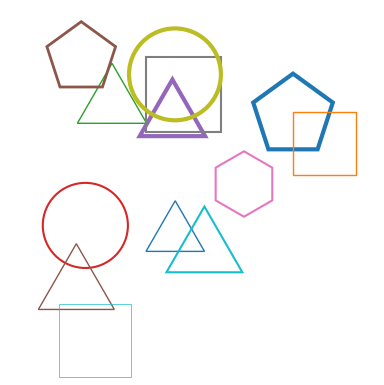[{"shape": "triangle", "thickness": 1, "radius": 0.44, "center": [0.455, 0.391]}, {"shape": "pentagon", "thickness": 3, "radius": 0.54, "center": [0.761, 0.7]}, {"shape": "square", "thickness": 1, "radius": 0.41, "center": [0.843, 0.626]}, {"shape": "triangle", "thickness": 1, "radius": 0.52, "center": [0.291, 0.732]}, {"shape": "circle", "thickness": 1.5, "radius": 0.55, "center": [0.222, 0.414]}, {"shape": "triangle", "thickness": 3, "radius": 0.49, "center": [0.448, 0.695]}, {"shape": "pentagon", "thickness": 2, "radius": 0.47, "center": [0.211, 0.85]}, {"shape": "triangle", "thickness": 1, "radius": 0.57, "center": [0.198, 0.253]}, {"shape": "hexagon", "thickness": 1.5, "radius": 0.42, "center": [0.634, 0.522]}, {"shape": "square", "thickness": 1.5, "radius": 0.49, "center": [0.477, 0.755]}, {"shape": "circle", "thickness": 3, "radius": 0.6, "center": [0.454, 0.807]}, {"shape": "square", "thickness": 0.5, "radius": 0.47, "center": [0.247, 0.115]}, {"shape": "triangle", "thickness": 1.5, "radius": 0.57, "center": [0.531, 0.35]}]